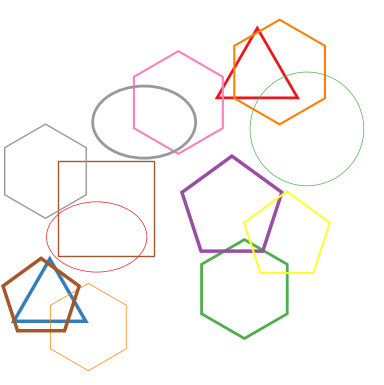[{"shape": "triangle", "thickness": 2, "radius": 0.6, "center": [0.668, 0.806]}, {"shape": "oval", "thickness": 0.5, "radius": 0.65, "center": [0.251, 0.385]}, {"shape": "triangle", "thickness": 2.5, "radius": 0.54, "center": [0.129, 0.219]}, {"shape": "hexagon", "thickness": 2, "radius": 0.64, "center": [0.635, 0.249]}, {"shape": "circle", "thickness": 0.5, "radius": 0.74, "center": [0.797, 0.665]}, {"shape": "pentagon", "thickness": 2.5, "radius": 0.68, "center": [0.602, 0.458]}, {"shape": "hexagon", "thickness": 1.5, "radius": 0.68, "center": [0.726, 0.813]}, {"shape": "hexagon", "thickness": 0.5, "radius": 0.57, "center": [0.23, 0.151]}, {"shape": "pentagon", "thickness": 1.5, "radius": 0.59, "center": [0.745, 0.386]}, {"shape": "square", "thickness": 1, "radius": 0.62, "center": [0.275, 0.458]}, {"shape": "pentagon", "thickness": 2.5, "radius": 0.52, "center": [0.107, 0.225]}, {"shape": "hexagon", "thickness": 1.5, "radius": 0.67, "center": [0.463, 0.734]}, {"shape": "oval", "thickness": 2, "radius": 0.67, "center": [0.374, 0.683]}, {"shape": "hexagon", "thickness": 1, "radius": 0.61, "center": [0.118, 0.555]}]